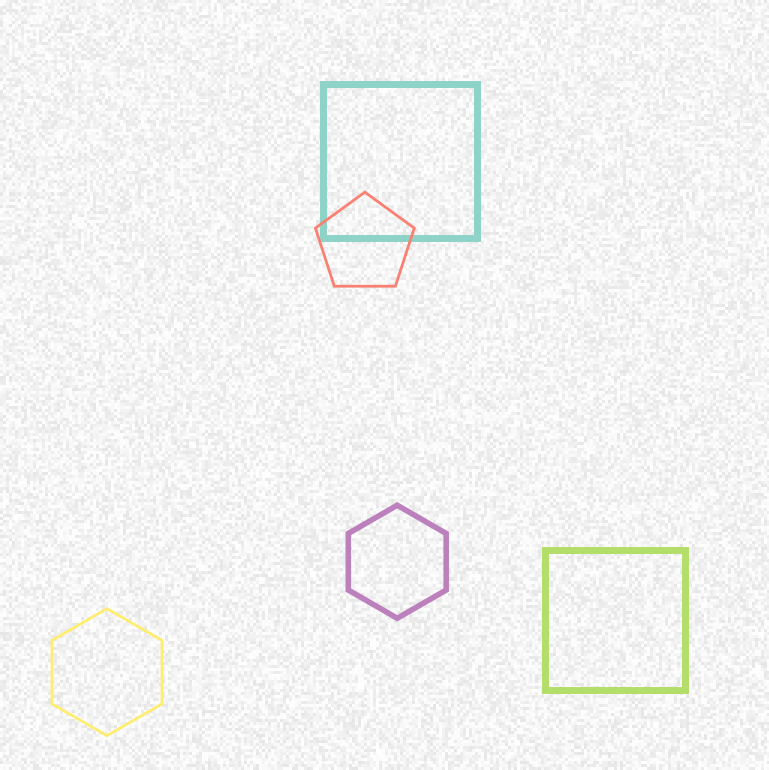[{"shape": "square", "thickness": 2.5, "radius": 0.5, "center": [0.519, 0.791]}, {"shape": "pentagon", "thickness": 1, "radius": 0.34, "center": [0.474, 0.683]}, {"shape": "square", "thickness": 2.5, "radius": 0.45, "center": [0.799, 0.195]}, {"shape": "hexagon", "thickness": 2, "radius": 0.37, "center": [0.516, 0.27]}, {"shape": "hexagon", "thickness": 1, "radius": 0.41, "center": [0.139, 0.127]}]